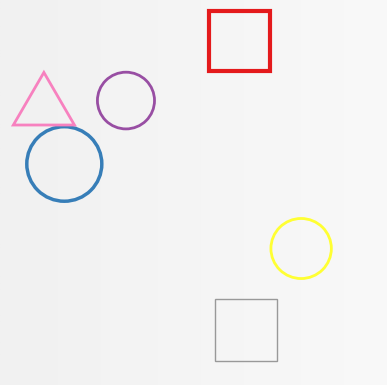[{"shape": "square", "thickness": 3, "radius": 0.39, "center": [0.618, 0.894]}, {"shape": "circle", "thickness": 2.5, "radius": 0.48, "center": [0.166, 0.574]}, {"shape": "circle", "thickness": 2, "radius": 0.37, "center": [0.325, 0.739]}, {"shape": "circle", "thickness": 2, "radius": 0.39, "center": [0.777, 0.354]}, {"shape": "triangle", "thickness": 2, "radius": 0.46, "center": [0.113, 0.721]}, {"shape": "square", "thickness": 1, "radius": 0.4, "center": [0.635, 0.143]}]